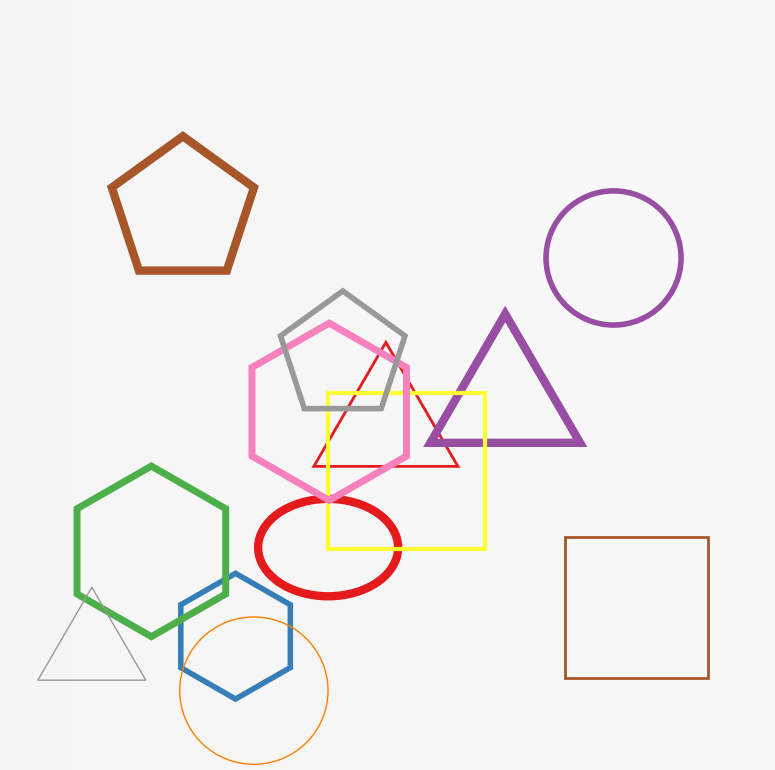[{"shape": "oval", "thickness": 3, "radius": 0.45, "center": [0.423, 0.289]}, {"shape": "triangle", "thickness": 1, "radius": 0.54, "center": [0.498, 0.448]}, {"shape": "hexagon", "thickness": 2, "radius": 0.41, "center": [0.304, 0.174]}, {"shape": "hexagon", "thickness": 2.5, "radius": 0.55, "center": [0.195, 0.284]}, {"shape": "triangle", "thickness": 3, "radius": 0.56, "center": [0.652, 0.481]}, {"shape": "circle", "thickness": 2, "radius": 0.44, "center": [0.792, 0.665]}, {"shape": "circle", "thickness": 0.5, "radius": 0.48, "center": [0.328, 0.103]}, {"shape": "square", "thickness": 1.5, "radius": 0.51, "center": [0.525, 0.388]}, {"shape": "pentagon", "thickness": 3, "radius": 0.48, "center": [0.236, 0.727]}, {"shape": "square", "thickness": 1, "radius": 0.46, "center": [0.821, 0.211]}, {"shape": "hexagon", "thickness": 2.5, "radius": 0.58, "center": [0.425, 0.465]}, {"shape": "pentagon", "thickness": 2, "radius": 0.42, "center": [0.442, 0.538]}, {"shape": "triangle", "thickness": 0.5, "radius": 0.4, "center": [0.118, 0.157]}]